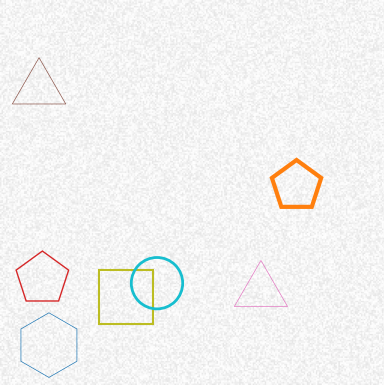[{"shape": "hexagon", "thickness": 0.5, "radius": 0.42, "center": [0.127, 0.104]}, {"shape": "pentagon", "thickness": 3, "radius": 0.34, "center": [0.77, 0.517]}, {"shape": "pentagon", "thickness": 1, "radius": 0.36, "center": [0.11, 0.276]}, {"shape": "triangle", "thickness": 0.5, "radius": 0.4, "center": [0.101, 0.77]}, {"shape": "triangle", "thickness": 0.5, "radius": 0.4, "center": [0.678, 0.244]}, {"shape": "square", "thickness": 1.5, "radius": 0.35, "center": [0.328, 0.228]}, {"shape": "circle", "thickness": 2, "radius": 0.33, "center": [0.408, 0.264]}]